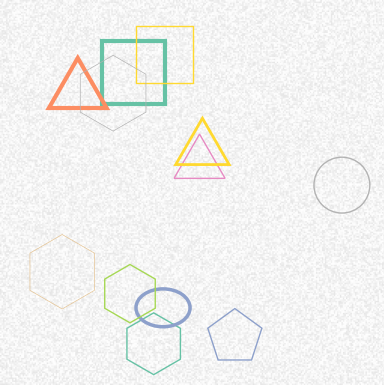[{"shape": "hexagon", "thickness": 1, "radius": 0.4, "center": [0.399, 0.107]}, {"shape": "square", "thickness": 3, "radius": 0.41, "center": [0.346, 0.811]}, {"shape": "triangle", "thickness": 3, "radius": 0.43, "center": [0.202, 0.763]}, {"shape": "oval", "thickness": 2.5, "radius": 0.35, "center": [0.423, 0.2]}, {"shape": "pentagon", "thickness": 1, "radius": 0.37, "center": [0.61, 0.125]}, {"shape": "triangle", "thickness": 1, "radius": 0.38, "center": [0.518, 0.575]}, {"shape": "hexagon", "thickness": 1, "radius": 0.38, "center": [0.338, 0.237]}, {"shape": "triangle", "thickness": 2, "radius": 0.4, "center": [0.526, 0.613]}, {"shape": "square", "thickness": 1, "radius": 0.37, "center": [0.427, 0.859]}, {"shape": "hexagon", "thickness": 0.5, "radius": 0.48, "center": [0.162, 0.294]}, {"shape": "hexagon", "thickness": 0.5, "radius": 0.49, "center": [0.294, 0.758]}, {"shape": "circle", "thickness": 1, "radius": 0.36, "center": [0.888, 0.519]}]